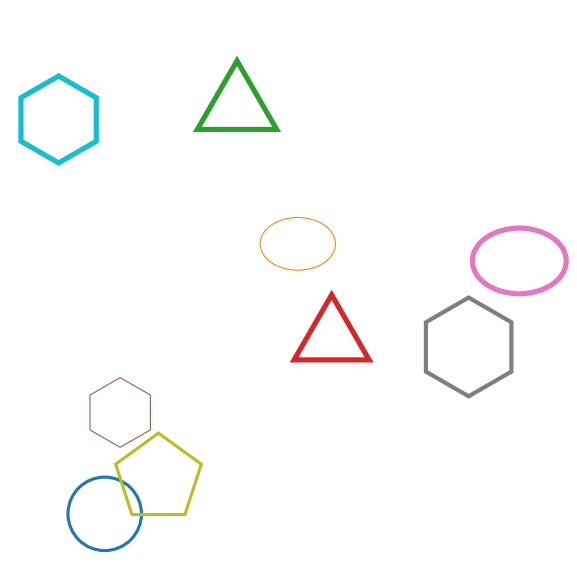[{"shape": "circle", "thickness": 1.5, "radius": 0.32, "center": [0.181, 0.109]}, {"shape": "oval", "thickness": 0.5, "radius": 0.33, "center": [0.516, 0.577]}, {"shape": "triangle", "thickness": 2.5, "radius": 0.4, "center": [0.41, 0.815]}, {"shape": "triangle", "thickness": 2.5, "radius": 0.38, "center": [0.574, 0.413]}, {"shape": "hexagon", "thickness": 0.5, "radius": 0.3, "center": [0.208, 0.285]}, {"shape": "oval", "thickness": 2.5, "radius": 0.41, "center": [0.899, 0.547]}, {"shape": "hexagon", "thickness": 2, "radius": 0.43, "center": [0.812, 0.398]}, {"shape": "pentagon", "thickness": 1.5, "radius": 0.39, "center": [0.274, 0.171]}, {"shape": "hexagon", "thickness": 2.5, "radius": 0.38, "center": [0.101, 0.792]}]